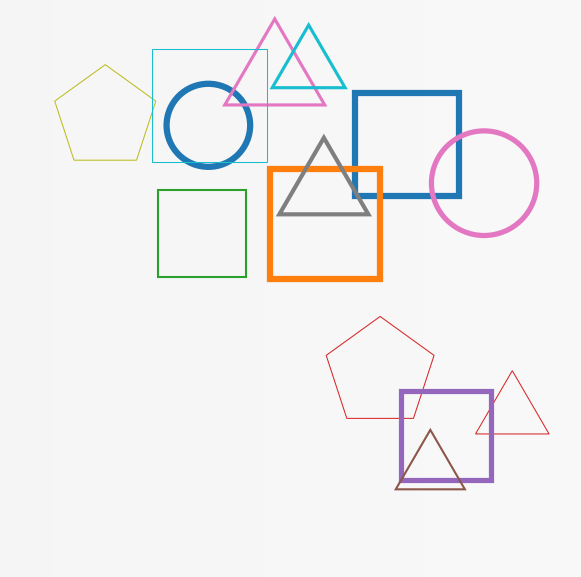[{"shape": "square", "thickness": 3, "radius": 0.45, "center": [0.7, 0.749]}, {"shape": "circle", "thickness": 3, "radius": 0.36, "center": [0.358, 0.782]}, {"shape": "square", "thickness": 3, "radius": 0.48, "center": [0.559, 0.611]}, {"shape": "square", "thickness": 1, "radius": 0.38, "center": [0.348, 0.595]}, {"shape": "pentagon", "thickness": 0.5, "radius": 0.49, "center": [0.654, 0.354]}, {"shape": "triangle", "thickness": 0.5, "radius": 0.37, "center": [0.881, 0.284]}, {"shape": "square", "thickness": 2.5, "radius": 0.39, "center": [0.767, 0.245]}, {"shape": "triangle", "thickness": 1, "radius": 0.34, "center": [0.74, 0.186]}, {"shape": "circle", "thickness": 2.5, "radius": 0.45, "center": [0.833, 0.682]}, {"shape": "triangle", "thickness": 1.5, "radius": 0.5, "center": [0.473, 0.867]}, {"shape": "triangle", "thickness": 2, "radius": 0.44, "center": [0.557, 0.672]}, {"shape": "pentagon", "thickness": 0.5, "radius": 0.46, "center": [0.181, 0.796]}, {"shape": "square", "thickness": 0.5, "radius": 0.49, "center": [0.361, 0.817]}, {"shape": "triangle", "thickness": 1.5, "radius": 0.36, "center": [0.531, 0.883]}]